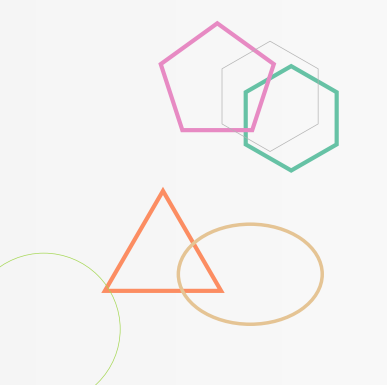[{"shape": "hexagon", "thickness": 3, "radius": 0.68, "center": [0.751, 0.693]}, {"shape": "triangle", "thickness": 3, "radius": 0.87, "center": [0.421, 0.331]}, {"shape": "pentagon", "thickness": 3, "radius": 0.77, "center": [0.561, 0.786]}, {"shape": "circle", "thickness": 0.5, "radius": 0.99, "center": [0.113, 0.145]}, {"shape": "oval", "thickness": 2.5, "radius": 0.93, "center": [0.646, 0.288]}, {"shape": "hexagon", "thickness": 0.5, "radius": 0.72, "center": [0.697, 0.75]}]